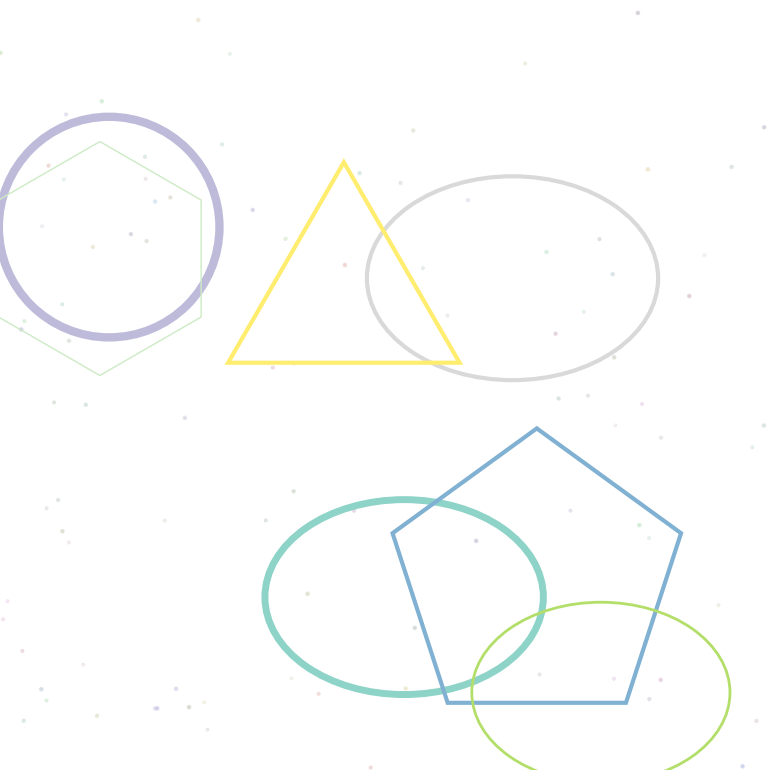[{"shape": "oval", "thickness": 2.5, "radius": 0.9, "center": [0.525, 0.225]}, {"shape": "circle", "thickness": 3, "radius": 0.72, "center": [0.142, 0.705]}, {"shape": "pentagon", "thickness": 1.5, "radius": 0.98, "center": [0.697, 0.247]}, {"shape": "oval", "thickness": 1, "radius": 0.84, "center": [0.78, 0.101]}, {"shape": "oval", "thickness": 1.5, "radius": 0.95, "center": [0.666, 0.639]}, {"shape": "hexagon", "thickness": 0.5, "radius": 0.76, "center": [0.13, 0.664]}, {"shape": "triangle", "thickness": 1.5, "radius": 0.87, "center": [0.447, 0.616]}]